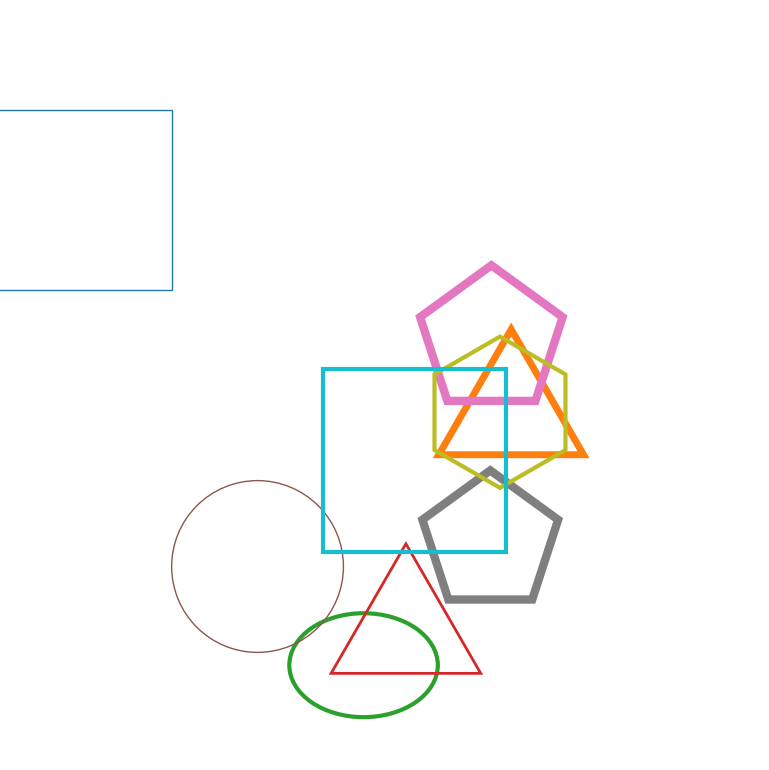[{"shape": "square", "thickness": 0.5, "radius": 0.58, "center": [0.107, 0.74]}, {"shape": "triangle", "thickness": 2.5, "radius": 0.54, "center": [0.664, 0.464]}, {"shape": "oval", "thickness": 1.5, "radius": 0.48, "center": [0.472, 0.136]}, {"shape": "triangle", "thickness": 1, "radius": 0.56, "center": [0.527, 0.182]}, {"shape": "circle", "thickness": 0.5, "radius": 0.56, "center": [0.334, 0.264]}, {"shape": "pentagon", "thickness": 3, "radius": 0.49, "center": [0.638, 0.558]}, {"shape": "pentagon", "thickness": 3, "radius": 0.46, "center": [0.637, 0.296]}, {"shape": "hexagon", "thickness": 1.5, "radius": 0.49, "center": [0.649, 0.465]}, {"shape": "square", "thickness": 1.5, "radius": 0.59, "center": [0.538, 0.402]}]